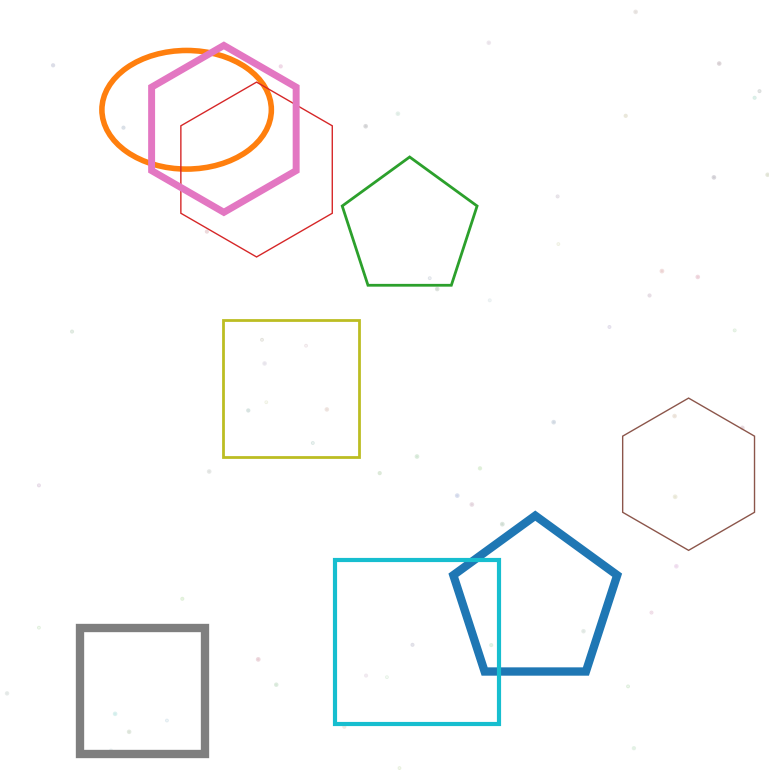[{"shape": "pentagon", "thickness": 3, "radius": 0.56, "center": [0.695, 0.218]}, {"shape": "oval", "thickness": 2, "radius": 0.55, "center": [0.242, 0.857]}, {"shape": "pentagon", "thickness": 1, "radius": 0.46, "center": [0.532, 0.704]}, {"shape": "hexagon", "thickness": 0.5, "radius": 0.57, "center": [0.333, 0.78]}, {"shape": "hexagon", "thickness": 0.5, "radius": 0.49, "center": [0.894, 0.384]}, {"shape": "hexagon", "thickness": 2.5, "radius": 0.54, "center": [0.291, 0.833]}, {"shape": "square", "thickness": 3, "radius": 0.41, "center": [0.185, 0.102]}, {"shape": "square", "thickness": 1, "radius": 0.44, "center": [0.378, 0.495]}, {"shape": "square", "thickness": 1.5, "radius": 0.53, "center": [0.542, 0.166]}]